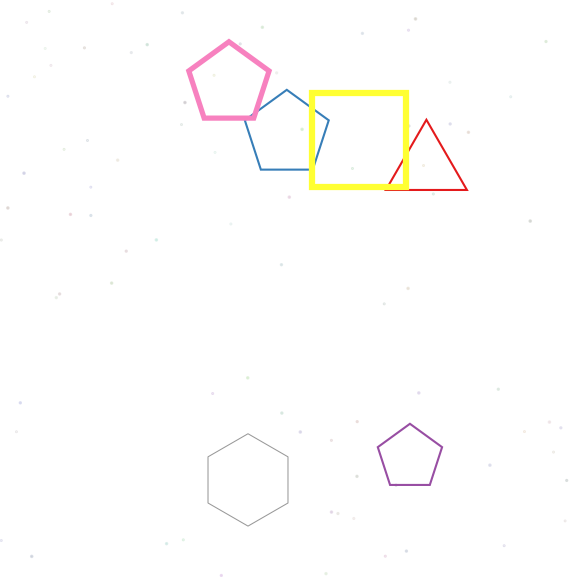[{"shape": "triangle", "thickness": 1, "radius": 0.41, "center": [0.738, 0.711]}, {"shape": "pentagon", "thickness": 1, "radius": 0.38, "center": [0.497, 0.767]}, {"shape": "pentagon", "thickness": 1, "radius": 0.29, "center": [0.71, 0.207]}, {"shape": "square", "thickness": 3, "radius": 0.41, "center": [0.622, 0.756]}, {"shape": "pentagon", "thickness": 2.5, "radius": 0.37, "center": [0.396, 0.854]}, {"shape": "hexagon", "thickness": 0.5, "radius": 0.4, "center": [0.429, 0.168]}]